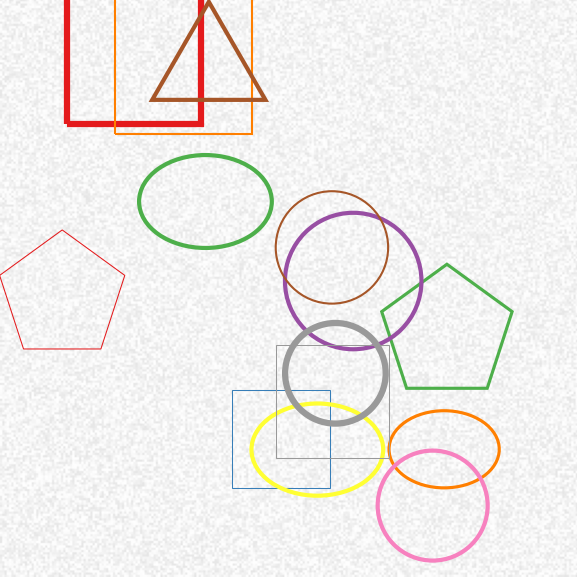[{"shape": "square", "thickness": 3, "radius": 0.58, "center": [0.232, 0.9]}, {"shape": "pentagon", "thickness": 0.5, "radius": 0.57, "center": [0.108, 0.487]}, {"shape": "square", "thickness": 0.5, "radius": 0.42, "center": [0.486, 0.239]}, {"shape": "pentagon", "thickness": 1.5, "radius": 0.59, "center": [0.774, 0.423]}, {"shape": "oval", "thickness": 2, "radius": 0.57, "center": [0.356, 0.65]}, {"shape": "circle", "thickness": 2, "radius": 0.59, "center": [0.612, 0.513]}, {"shape": "oval", "thickness": 1.5, "radius": 0.48, "center": [0.769, 0.221]}, {"shape": "square", "thickness": 1, "radius": 0.59, "center": [0.318, 0.886]}, {"shape": "oval", "thickness": 2, "radius": 0.57, "center": [0.549, 0.221]}, {"shape": "circle", "thickness": 1, "radius": 0.49, "center": [0.575, 0.571]}, {"shape": "triangle", "thickness": 2, "radius": 0.57, "center": [0.362, 0.883]}, {"shape": "circle", "thickness": 2, "radius": 0.48, "center": [0.749, 0.124]}, {"shape": "square", "thickness": 0.5, "radius": 0.49, "center": [0.576, 0.303]}, {"shape": "circle", "thickness": 3, "radius": 0.44, "center": [0.581, 0.353]}]